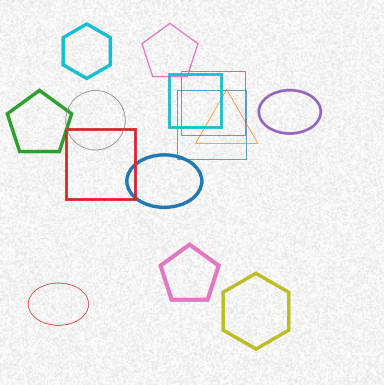[{"shape": "oval", "thickness": 2.5, "radius": 0.49, "center": [0.427, 0.53]}, {"shape": "square", "thickness": 0.5, "radius": 0.45, "center": [0.549, 0.676]}, {"shape": "triangle", "thickness": 0.5, "radius": 0.47, "center": [0.589, 0.674]}, {"shape": "pentagon", "thickness": 2.5, "radius": 0.44, "center": [0.103, 0.677]}, {"shape": "oval", "thickness": 0.5, "radius": 0.39, "center": [0.152, 0.21]}, {"shape": "square", "thickness": 2, "radius": 0.45, "center": [0.261, 0.574]}, {"shape": "oval", "thickness": 2, "radius": 0.4, "center": [0.753, 0.71]}, {"shape": "square", "thickness": 0.5, "radius": 0.42, "center": [0.552, 0.732]}, {"shape": "pentagon", "thickness": 1, "radius": 0.38, "center": [0.441, 0.863]}, {"shape": "pentagon", "thickness": 3, "radius": 0.4, "center": [0.493, 0.286]}, {"shape": "circle", "thickness": 0.5, "radius": 0.39, "center": [0.248, 0.688]}, {"shape": "hexagon", "thickness": 2.5, "radius": 0.49, "center": [0.665, 0.192]}, {"shape": "square", "thickness": 2, "radius": 0.34, "center": [0.507, 0.738]}, {"shape": "hexagon", "thickness": 2.5, "radius": 0.35, "center": [0.225, 0.867]}]